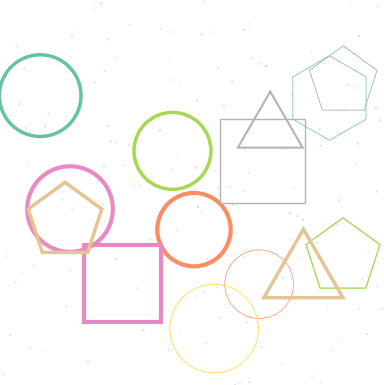[{"shape": "circle", "thickness": 2.5, "radius": 0.53, "center": [0.104, 0.752]}, {"shape": "hexagon", "thickness": 0.5, "radius": 0.55, "center": [0.856, 0.745]}, {"shape": "circle", "thickness": 0.5, "radius": 0.45, "center": [0.673, 0.262]}, {"shape": "circle", "thickness": 3, "radius": 0.48, "center": [0.504, 0.404]}, {"shape": "pentagon", "thickness": 0.5, "radius": 0.46, "center": [0.892, 0.789]}, {"shape": "square", "thickness": 3, "radius": 0.5, "center": [0.318, 0.263]}, {"shape": "circle", "thickness": 3, "radius": 0.56, "center": [0.182, 0.457]}, {"shape": "pentagon", "thickness": 1, "radius": 0.5, "center": [0.891, 0.333]}, {"shape": "circle", "thickness": 2.5, "radius": 0.5, "center": [0.448, 0.608]}, {"shape": "circle", "thickness": 0.5, "radius": 0.57, "center": [0.556, 0.146]}, {"shape": "pentagon", "thickness": 2.5, "radius": 0.5, "center": [0.169, 0.426]}, {"shape": "triangle", "thickness": 2.5, "radius": 0.59, "center": [0.788, 0.286]}, {"shape": "triangle", "thickness": 1.5, "radius": 0.49, "center": [0.702, 0.665]}, {"shape": "square", "thickness": 1, "radius": 0.55, "center": [0.682, 0.583]}]